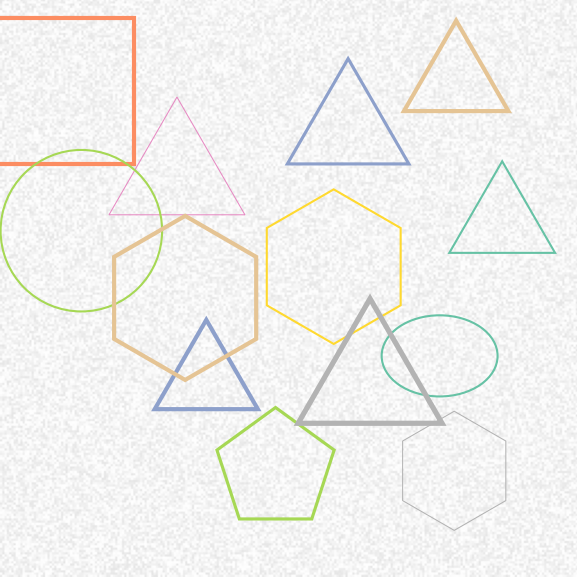[{"shape": "triangle", "thickness": 1, "radius": 0.53, "center": [0.87, 0.614]}, {"shape": "oval", "thickness": 1, "radius": 0.5, "center": [0.761, 0.383]}, {"shape": "square", "thickness": 2, "radius": 0.63, "center": [0.106, 0.842]}, {"shape": "triangle", "thickness": 1.5, "radius": 0.61, "center": [0.603, 0.776]}, {"shape": "triangle", "thickness": 2, "radius": 0.52, "center": [0.357, 0.342]}, {"shape": "triangle", "thickness": 0.5, "radius": 0.68, "center": [0.306, 0.695]}, {"shape": "circle", "thickness": 1, "radius": 0.7, "center": [0.141, 0.6]}, {"shape": "pentagon", "thickness": 1.5, "radius": 0.53, "center": [0.477, 0.187]}, {"shape": "hexagon", "thickness": 1, "radius": 0.67, "center": [0.578, 0.537]}, {"shape": "hexagon", "thickness": 2, "radius": 0.71, "center": [0.321, 0.483]}, {"shape": "triangle", "thickness": 2, "radius": 0.52, "center": [0.79, 0.859]}, {"shape": "hexagon", "thickness": 0.5, "radius": 0.52, "center": [0.787, 0.184]}, {"shape": "triangle", "thickness": 2.5, "radius": 0.72, "center": [0.641, 0.338]}]